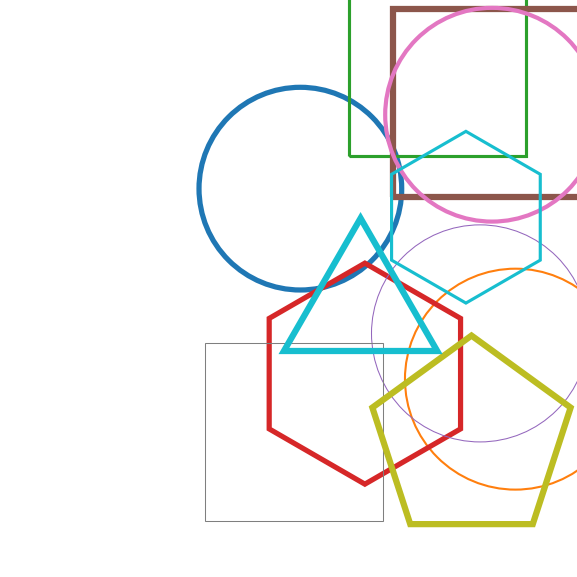[{"shape": "circle", "thickness": 2.5, "radius": 0.88, "center": [0.52, 0.672]}, {"shape": "circle", "thickness": 1, "radius": 0.96, "center": [0.893, 0.343]}, {"shape": "square", "thickness": 1.5, "radius": 0.77, "center": [0.758, 0.882]}, {"shape": "hexagon", "thickness": 2.5, "radius": 0.96, "center": [0.632, 0.352]}, {"shape": "circle", "thickness": 0.5, "radius": 0.94, "center": [0.831, 0.422]}, {"shape": "square", "thickness": 3, "radius": 0.81, "center": [0.844, 0.821]}, {"shape": "circle", "thickness": 2, "radius": 0.93, "center": [0.852, 0.8]}, {"shape": "square", "thickness": 0.5, "radius": 0.77, "center": [0.508, 0.251]}, {"shape": "pentagon", "thickness": 3, "radius": 0.9, "center": [0.816, 0.238]}, {"shape": "triangle", "thickness": 3, "radius": 0.77, "center": [0.624, 0.468]}, {"shape": "hexagon", "thickness": 1.5, "radius": 0.74, "center": [0.807, 0.623]}]